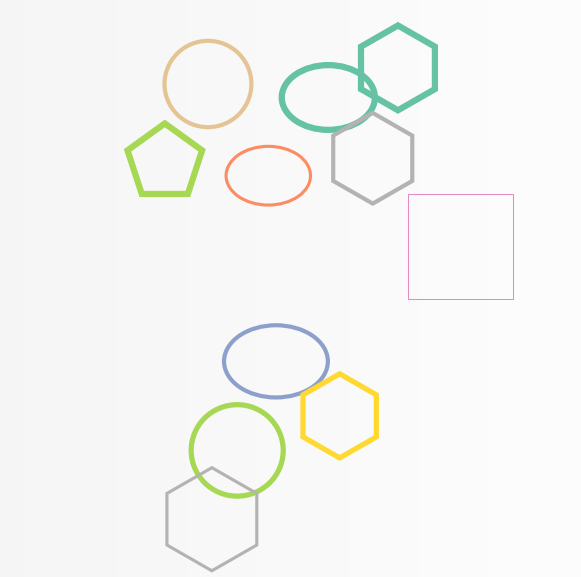[{"shape": "oval", "thickness": 3, "radius": 0.4, "center": [0.565, 0.83]}, {"shape": "hexagon", "thickness": 3, "radius": 0.37, "center": [0.685, 0.882]}, {"shape": "oval", "thickness": 1.5, "radius": 0.36, "center": [0.462, 0.695]}, {"shape": "oval", "thickness": 2, "radius": 0.45, "center": [0.475, 0.373]}, {"shape": "square", "thickness": 0.5, "radius": 0.45, "center": [0.792, 0.572]}, {"shape": "circle", "thickness": 2.5, "radius": 0.4, "center": [0.408, 0.219]}, {"shape": "pentagon", "thickness": 3, "radius": 0.34, "center": [0.284, 0.718]}, {"shape": "hexagon", "thickness": 2.5, "radius": 0.36, "center": [0.584, 0.279]}, {"shape": "circle", "thickness": 2, "radius": 0.37, "center": [0.358, 0.854]}, {"shape": "hexagon", "thickness": 1.5, "radius": 0.45, "center": [0.365, 0.1]}, {"shape": "hexagon", "thickness": 2, "radius": 0.39, "center": [0.641, 0.725]}]